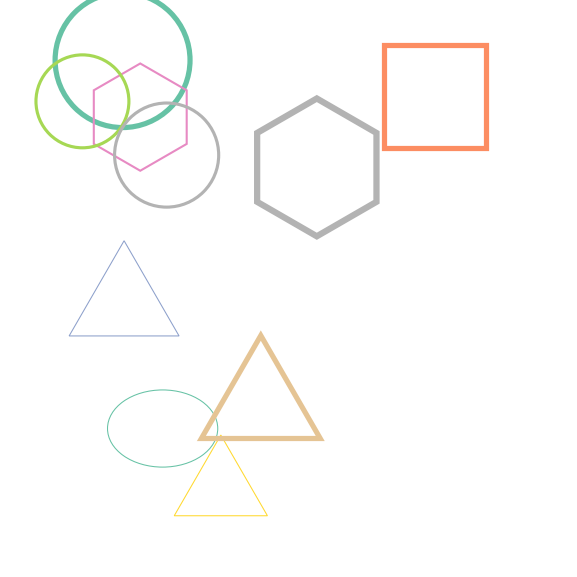[{"shape": "oval", "thickness": 0.5, "radius": 0.48, "center": [0.282, 0.257]}, {"shape": "circle", "thickness": 2.5, "radius": 0.58, "center": [0.212, 0.895]}, {"shape": "square", "thickness": 2.5, "radius": 0.45, "center": [0.753, 0.832]}, {"shape": "triangle", "thickness": 0.5, "radius": 0.55, "center": [0.215, 0.472]}, {"shape": "hexagon", "thickness": 1, "radius": 0.46, "center": [0.243, 0.796]}, {"shape": "circle", "thickness": 1.5, "radius": 0.4, "center": [0.143, 0.824]}, {"shape": "triangle", "thickness": 0.5, "radius": 0.47, "center": [0.382, 0.153]}, {"shape": "triangle", "thickness": 2.5, "radius": 0.59, "center": [0.452, 0.299]}, {"shape": "circle", "thickness": 1.5, "radius": 0.45, "center": [0.289, 0.731]}, {"shape": "hexagon", "thickness": 3, "radius": 0.6, "center": [0.549, 0.709]}]